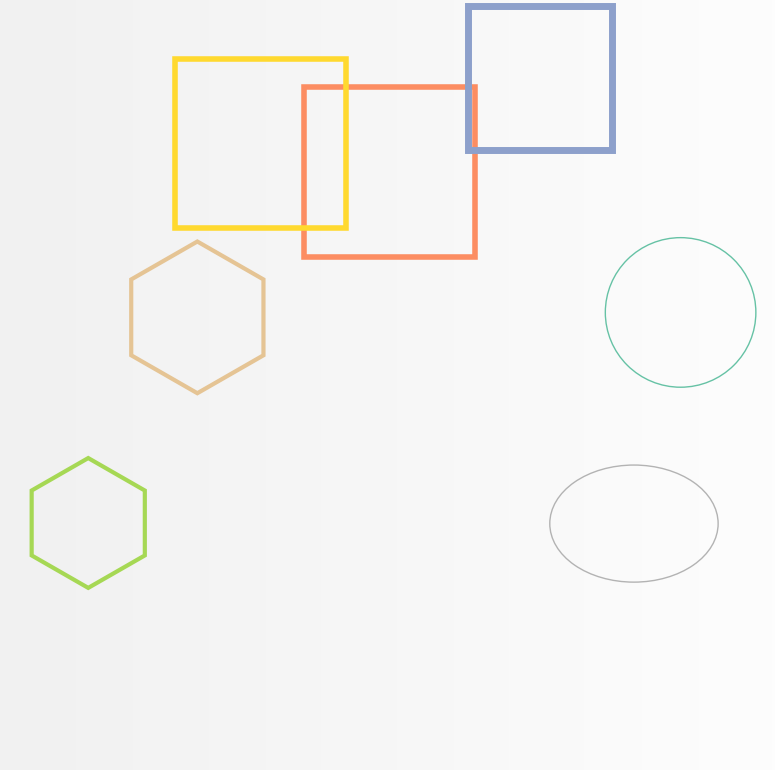[{"shape": "circle", "thickness": 0.5, "radius": 0.49, "center": [0.878, 0.594]}, {"shape": "square", "thickness": 2, "radius": 0.55, "center": [0.503, 0.777]}, {"shape": "square", "thickness": 2.5, "radius": 0.47, "center": [0.697, 0.899]}, {"shape": "hexagon", "thickness": 1.5, "radius": 0.42, "center": [0.114, 0.321]}, {"shape": "square", "thickness": 2, "radius": 0.55, "center": [0.336, 0.814]}, {"shape": "hexagon", "thickness": 1.5, "radius": 0.49, "center": [0.255, 0.588]}, {"shape": "oval", "thickness": 0.5, "radius": 0.54, "center": [0.818, 0.32]}]